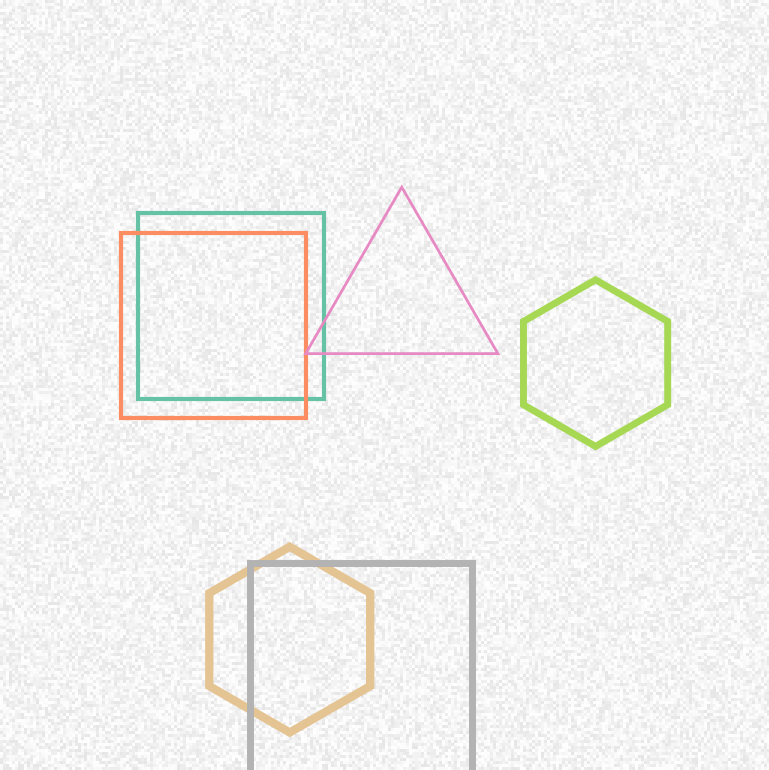[{"shape": "square", "thickness": 1.5, "radius": 0.6, "center": [0.3, 0.603]}, {"shape": "square", "thickness": 1.5, "radius": 0.6, "center": [0.278, 0.577]}, {"shape": "triangle", "thickness": 1, "radius": 0.72, "center": [0.522, 0.613]}, {"shape": "hexagon", "thickness": 2.5, "radius": 0.54, "center": [0.773, 0.528]}, {"shape": "hexagon", "thickness": 3, "radius": 0.6, "center": [0.376, 0.169]}, {"shape": "square", "thickness": 2.5, "radius": 0.72, "center": [0.469, 0.125]}]